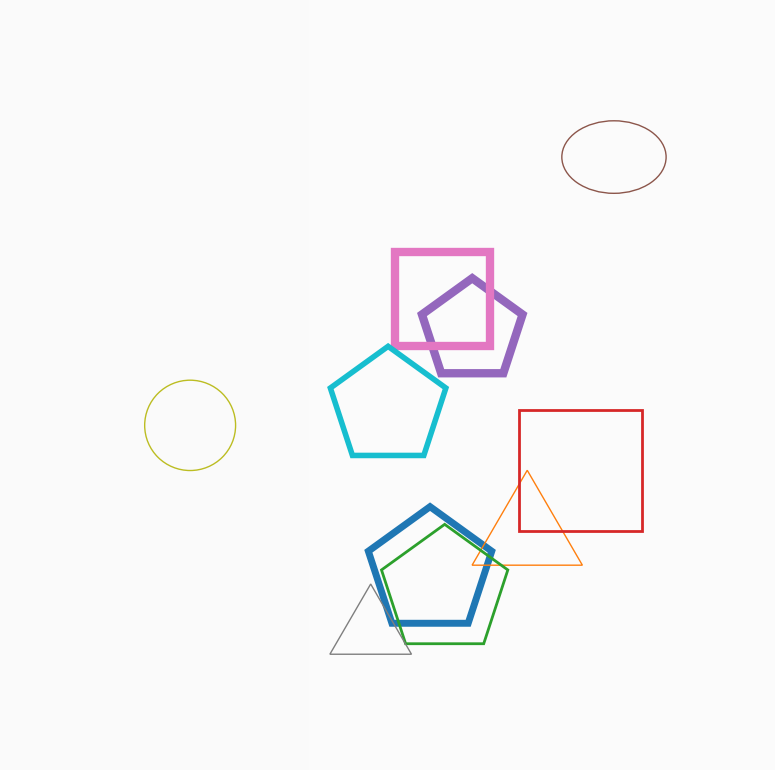[{"shape": "pentagon", "thickness": 2.5, "radius": 0.42, "center": [0.555, 0.258]}, {"shape": "triangle", "thickness": 0.5, "radius": 0.41, "center": [0.68, 0.307]}, {"shape": "pentagon", "thickness": 1, "radius": 0.43, "center": [0.574, 0.233]}, {"shape": "square", "thickness": 1, "radius": 0.39, "center": [0.749, 0.389]}, {"shape": "pentagon", "thickness": 3, "radius": 0.34, "center": [0.609, 0.57]}, {"shape": "oval", "thickness": 0.5, "radius": 0.34, "center": [0.792, 0.796]}, {"shape": "square", "thickness": 3, "radius": 0.31, "center": [0.571, 0.611]}, {"shape": "triangle", "thickness": 0.5, "radius": 0.3, "center": [0.478, 0.181]}, {"shape": "circle", "thickness": 0.5, "radius": 0.29, "center": [0.245, 0.448]}, {"shape": "pentagon", "thickness": 2, "radius": 0.39, "center": [0.501, 0.472]}]